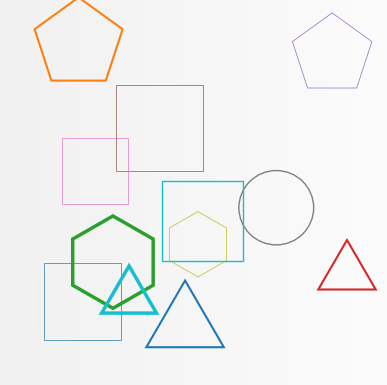[{"shape": "triangle", "thickness": 1.5, "radius": 0.58, "center": [0.478, 0.156]}, {"shape": "square", "thickness": 0.5, "radius": 0.5, "center": [0.213, 0.218]}, {"shape": "pentagon", "thickness": 1.5, "radius": 0.6, "center": [0.203, 0.887]}, {"shape": "hexagon", "thickness": 2.5, "radius": 0.6, "center": [0.291, 0.319]}, {"shape": "triangle", "thickness": 1.5, "radius": 0.43, "center": [0.895, 0.291]}, {"shape": "pentagon", "thickness": 0.5, "radius": 0.54, "center": [0.857, 0.859]}, {"shape": "square", "thickness": 0.5, "radius": 0.56, "center": [0.412, 0.667]}, {"shape": "square", "thickness": 0.5, "radius": 0.43, "center": [0.245, 0.556]}, {"shape": "circle", "thickness": 1, "radius": 0.48, "center": [0.713, 0.46]}, {"shape": "hexagon", "thickness": 0.5, "radius": 0.42, "center": [0.511, 0.366]}, {"shape": "triangle", "thickness": 2.5, "radius": 0.41, "center": [0.333, 0.228]}, {"shape": "square", "thickness": 1, "radius": 0.52, "center": [0.522, 0.426]}]